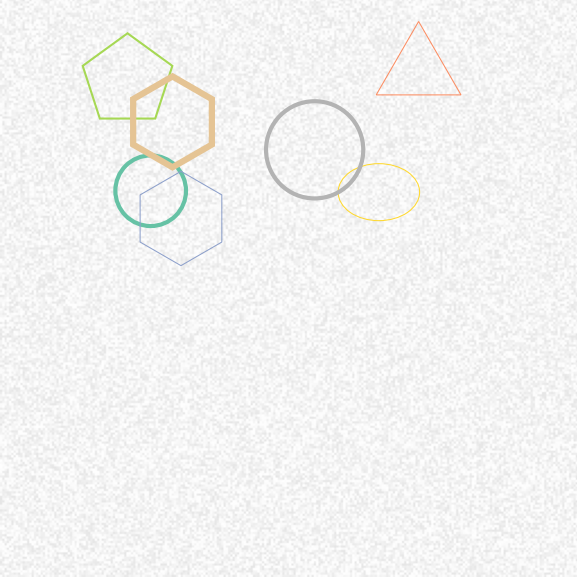[{"shape": "circle", "thickness": 2, "radius": 0.31, "center": [0.261, 0.669]}, {"shape": "triangle", "thickness": 0.5, "radius": 0.42, "center": [0.725, 0.877]}, {"shape": "hexagon", "thickness": 0.5, "radius": 0.41, "center": [0.313, 0.621]}, {"shape": "pentagon", "thickness": 1, "radius": 0.41, "center": [0.221, 0.86]}, {"shape": "oval", "thickness": 0.5, "radius": 0.35, "center": [0.656, 0.666]}, {"shape": "hexagon", "thickness": 3, "radius": 0.39, "center": [0.299, 0.788]}, {"shape": "circle", "thickness": 2, "radius": 0.42, "center": [0.545, 0.74]}]